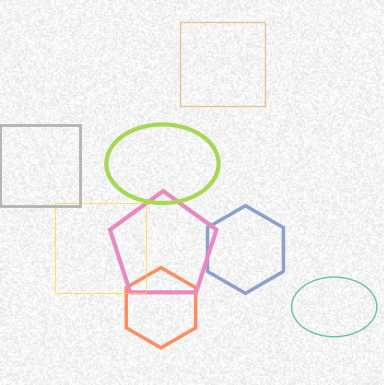[{"shape": "oval", "thickness": 1, "radius": 0.55, "center": [0.868, 0.203]}, {"shape": "hexagon", "thickness": 2.5, "radius": 0.52, "center": [0.418, 0.201]}, {"shape": "hexagon", "thickness": 2.5, "radius": 0.57, "center": [0.638, 0.352]}, {"shape": "pentagon", "thickness": 3, "radius": 0.73, "center": [0.424, 0.358]}, {"shape": "oval", "thickness": 3, "radius": 0.73, "center": [0.422, 0.575]}, {"shape": "square", "thickness": 0.5, "radius": 0.59, "center": [0.26, 0.356]}, {"shape": "square", "thickness": 1, "radius": 0.55, "center": [0.578, 0.834]}, {"shape": "square", "thickness": 2, "radius": 0.52, "center": [0.104, 0.57]}]